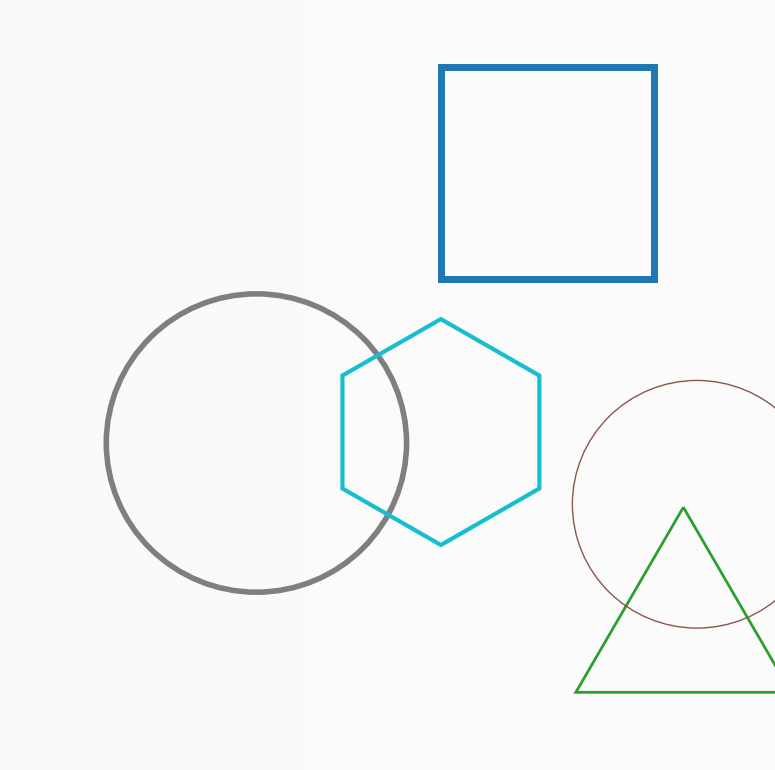[{"shape": "square", "thickness": 2.5, "radius": 0.69, "center": [0.706, 0.776]}, {"shape": "triangle", "thickness": 1, "radius": 0.8, "center": [0.882, 0.181]}, {"shape": "circle", "thickness": 0.5, "radius": 0.8, "center": [0.899, 0.345]}, {"shape": "circle", "thickness": 2, "radius": 0.97, "center": [0.331, 0.425]}, {"shape": "hexagon", "thickness": 1.5, "radius": 0.73, "center": [0.569, 0.439]}]